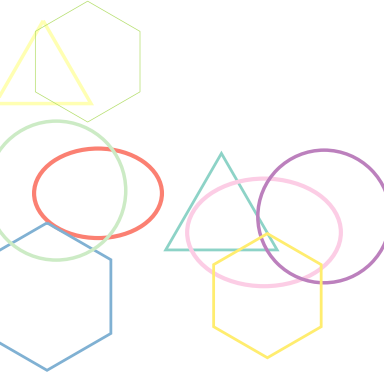[{"shape": "triangle", "thickness": 2, "radius": 0.84, "center": [0.575, 0.434]}, {"shape": "triangle", "thickness": 2.5, "radius": 0.72, "center": [0.112, 0.803]}, {"shape": "oval", "thickness": 3, "radius": 0.83, "center": [0.255, 0.498]}, {"shape": "hexagon", "thickness": 2, "radius": 0.96, "center": [0.122, 0.23]}, {"shape": "hexagon", "thickness": 0.5, "radius": 0.78, "center": [0.228, 0.84]}, {"shape": "oval", "thickness": 3, "radius": 1.0, "center": [0.686, 0.396]}, {"shape": "circle", "thickness": 2.5, "radius": 0.86, "center": [0.842, 0.438]}, {"shape": "circle", "thickness": 2.5, "radius": 0.9, "center": [0.146, 0.505]}, {"shape": "hexagon", "thickness": 2, "radius": 0.81, "center": [0.695, 0.232]}]